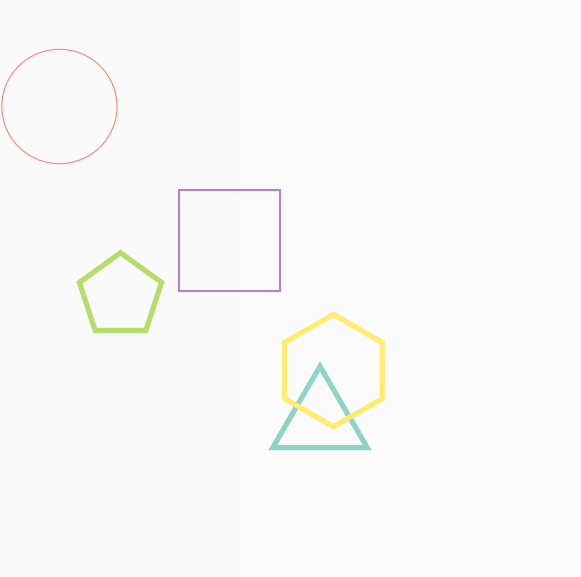[{"shape": "triangle", "thickness": 2.5, "radius": 0.47, "center": [0.551, 0.271]}, {"shape": "circle", "thickness": 0.5, "radius": 0.5, "center": [0.102, 0.815]}, {"shape": "pentagon", "thickness": 2.5, "radius": 0.37, "center": [0.207, 0.487]}, {"shape": "square", "thickness": 1, "radius": 0.43, "center": [0.394, 0.583]}, {"shape": "hexagon", "thickness": 2.5, "radius": 0.49, "center": [0.574, 0.358]}]